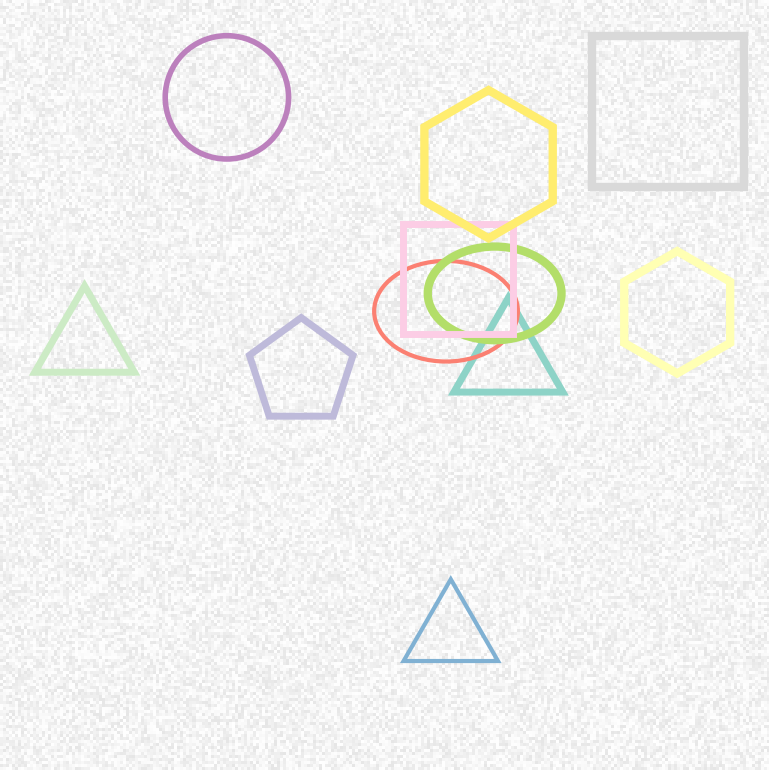[{"shape": "triangle", "thickness": 2.5, "radius": 0.41, "center": [0.66, 0.532]}, {"shape": "hexagon", "thickness": 3, "radius": 0.4, "center": [0.879, 0.594]}, {"shape": "pentagon", "thickness": 2.5, "radius": 0.35, "center": [0.391, 0.517]}, {"shape": "oval", "thickness": 1.5, "radius": 0.47, "center": [0.579, 0.596]}, {"shape": "triangle", "thickness": 1.5, "radius": 0.35, "center": [0.585, 0.177]}, {"shape": "oval", "thickness": 3, "radius": 0.43, "center": [0.642, 0.619]}, {"shape": "square", "thickness": 2.5, "radius": 0.36, "center": [0.595, 0.638]}, {"shape": "square", "thickness": 3, "radius": 0.49, "center": [0.867, 0.855]}, {"shape": "circle", "thickness": 2, "radius": 0.4, "center": [0.295, 0.874]}, {"shape": "triangle", "thickness": 2.5, "radius": 0.37, "center": [0.11, 0.554]}, {"shape": "hexagon", "thickness": 3, "radius": 0.48, "center": [0.635, 0.787]}]